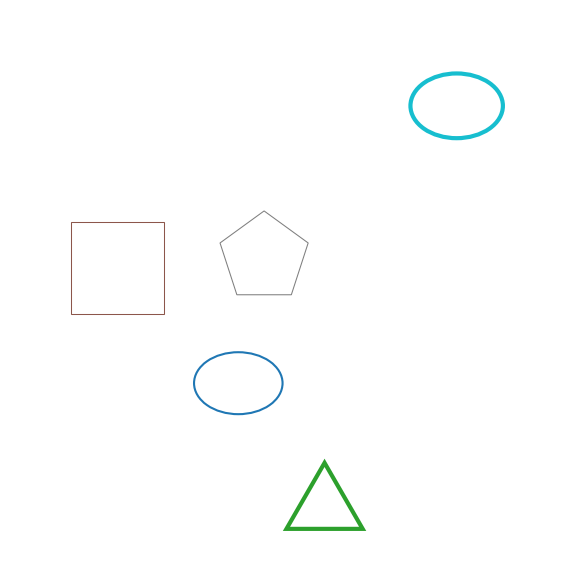[{"shape": "oval", "thickness": 1, "radius": 0.38, "center": [0.413, 0.336]}, {"shape": "triangle", "thickness": 2, "radius": 0.38, "center": [0.562, 0.121]}, {"shape": "square", "thickness": 0.5, "radius": 0.4, "center": [0.203, 0.535]}, {"shape": "pentagon", "thickness": 0.5, "radius": 0.4, "center": [0.457, 0.554]}, {"shape": "oval", "thickness": 2, "radius": 0.4, "center": [0.791, 0.816]}]